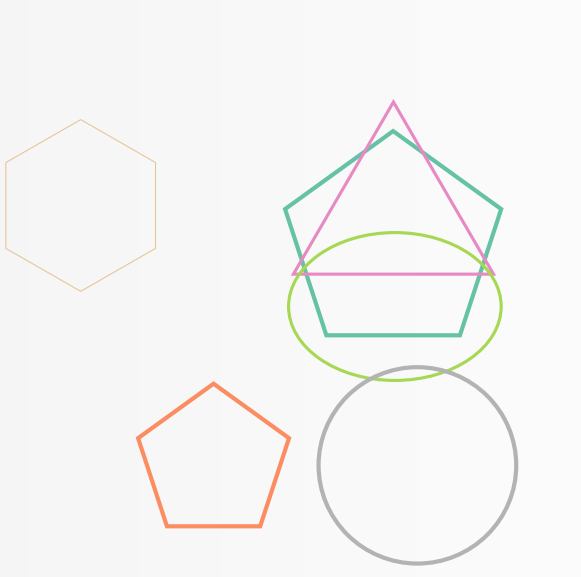[{"shape": "pentagon", "thickness": 2, "radius": 0.98, "center": [0.676, 0.577]}, {"shape": "pentagon", "thickness": 2, "radius": 0.68, "center": [0.367, 0.198]}, {"shape": "triangle", "thickness": 1.5, "radius": 0.99, "center": [0.677, 0.624]}, {"shape": "oval", "thickness": 1.5, "radius": 0.91, "center": [0.679, 0.468]}, {"shape": "hexagon", "thickness": 0.5, "radius": 0.74, "center": [0.139, 0.643]}, {"shape": "circle", "thickness": 2, "radius": 0.85, "center": [0.718, 0.193]}]